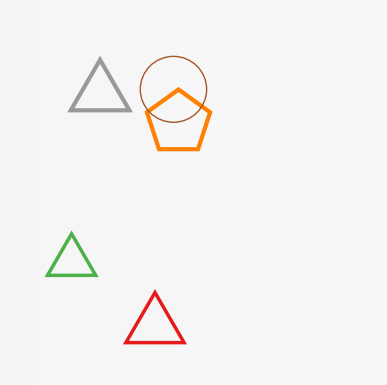[{"shape": "triangle", "thickness": 2.5, "radius": 0.43, "center": [0.4, 0.153]}, {"shape": "triangle", "thickness": 2.5, "radius": 0.36, "center": [0.185, 0.321]}, {"shape": "pentagon", "thickness": 3, "radius": 0.43, "center": [0.461, 0.682]}, {"shape": "circle", "thickness": 1, "radius": 0.43, "center": [0.448, 0.768]}, {"shape": "triangle", "thickness": 3, "radius": 0.44, "center": [0.258, 0.757]}]